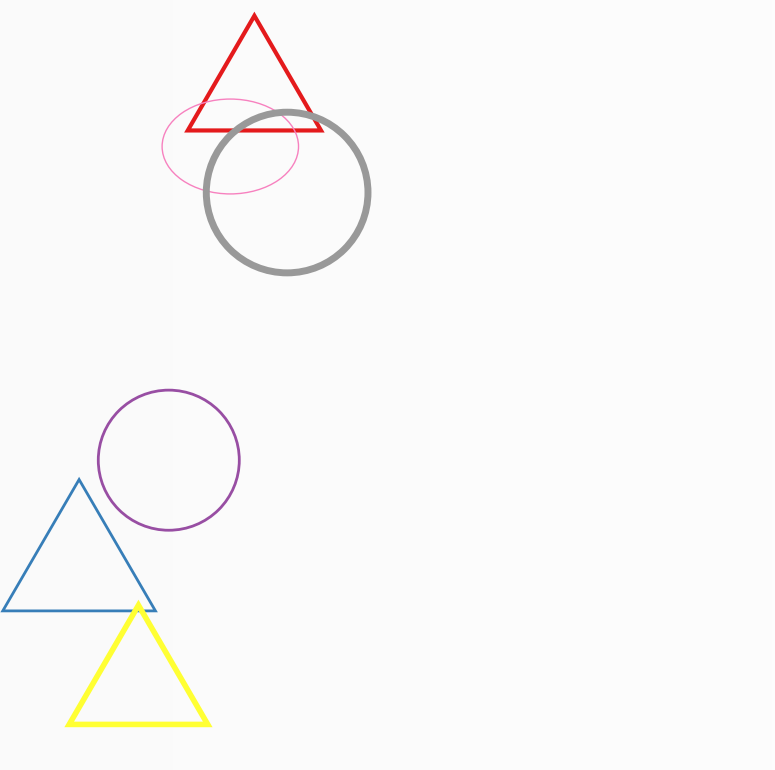[{"shape": "triangle", "thickness": 1.5, "radius": 0.5, "center": [0.328, 0.88]}, {"shape": "triangle", "thickness": 1, "radius": 0.57, "center": [0.102, 0.263]}, {"shape": "circle", "thickness": 1, "radius": 0.45, "center": [0.218, 0.402]}, {"shape": "triangle", "thickness": 2, "radius": 0.52, "center": [0.179, 0.111]}, {"shape": "oval", "thickness": 0.5, "radius": 0.44, "center": [0.297, 0.81]}, {"shape": "circle", "thickness": 2.5, "radius": 0.52, "center": [0.37, 0.75]}]